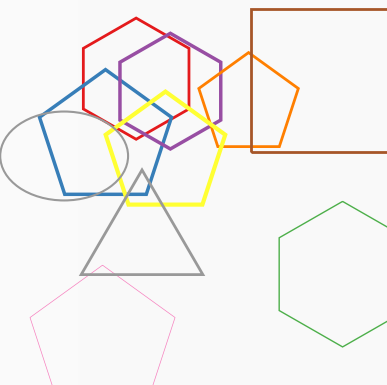[{"shape": "hexagon", "thickness": 2, "radius": 0.79, "center": [0.351, 0.796]}, {"shape": "pentagon", "thickness": 2.5, "radius": 0.9, "center": [0.272, 0.64]}, {"shape": "hexagon", "thickness": 1, "radius": 0.94, "center": [0.884, 0.288]}, {"shape": "hexagon", "thickness": 2.5, "radius": 0.75, "center": [0.44, 0.763]}, {"shape": "pentagon", "thickness": 2, "radius": 0.68, "center": [0.641, 0.728]}, {"shape": "pentagon", "thickness": 3, "radius": 0.81, "center": [0.427, 0.6]}, {"shape": "square", "thickness": 2, "radius": 0.93, "center": [0.833, 0.791]}, {"shape": "pentagon", "thickness": 0.5, "radius": 0.98, "center": [0.265, 0.114]}, {"shape": "oval", "thickness": 1.5, "radius": 0.82, "center": [0.166, 0.595]}, {"shape": "triangle", "thickness": 2, "radius": 0.91, "center": [0.366, 0.377]}]